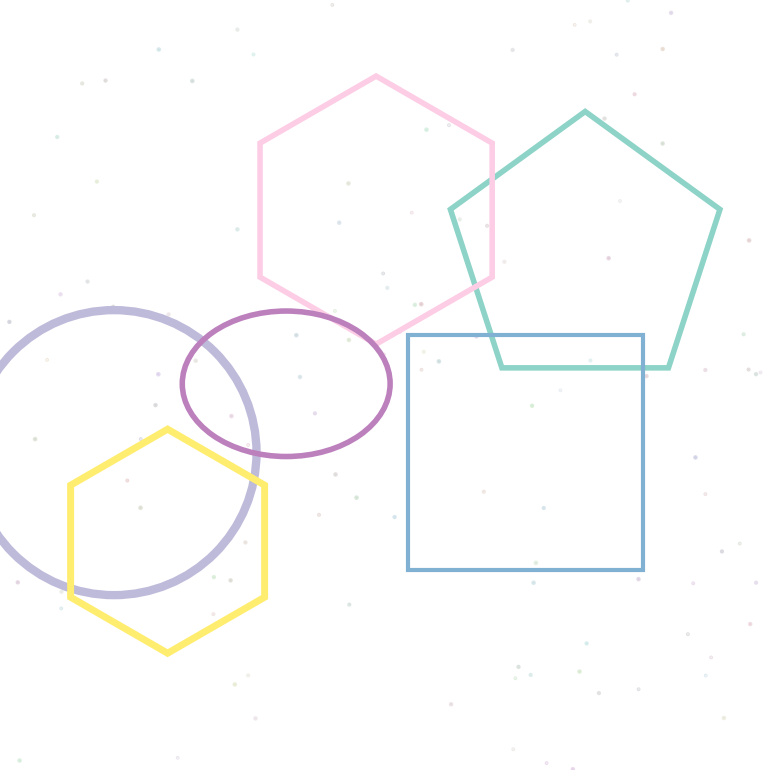[{"shape": "pentagon", "thickness": 2, "radius": 0.92, "center": [0.76, 0.671]}, {"shape": "circle", "thickness": 3, "radius": 0.93, "center": [0.148, 0.412]}, {"shape": "square", "thickness": 1.5, "radius": 0.76, "center": [0.683, 0.413]}, {"shape": "hexagon", "thickness": 2, "radius": 0.87, "center": [0.488, 0.727]}, {"shape": "oval", "thickness": 2, "radius": 0.67, "center": [0.372, 0.502]}, {"shape": "hexagon", "thickness": 2.5, "radius": 0.73, "center": [0.218, 0.297]}]